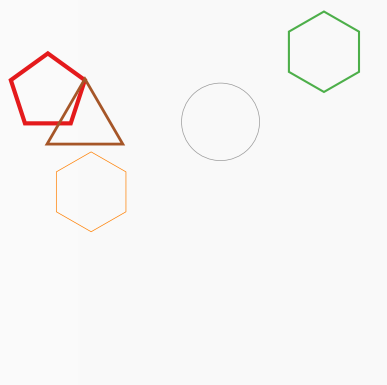[{"shape": "pentagon", "thickness": 3, "radius": 0.5, "center": [0.123, 0.761]}, {"shape": "hexagon", "thickness": 1.5, "radius": 0.52, "center": [0.836, 0.866]}, {"shape": "hexagon", "thickness": 0.5, "radius": 0.52, "center": [0.235, 0.502]}, {"shape": "triangle", "thickness": 2, "radius": 0.56, "center": [0.219, 0.682]}, {"shape": "circle", "thickness": 0.5, "radius": 0.5, "center": [0.569, 0.684]}]